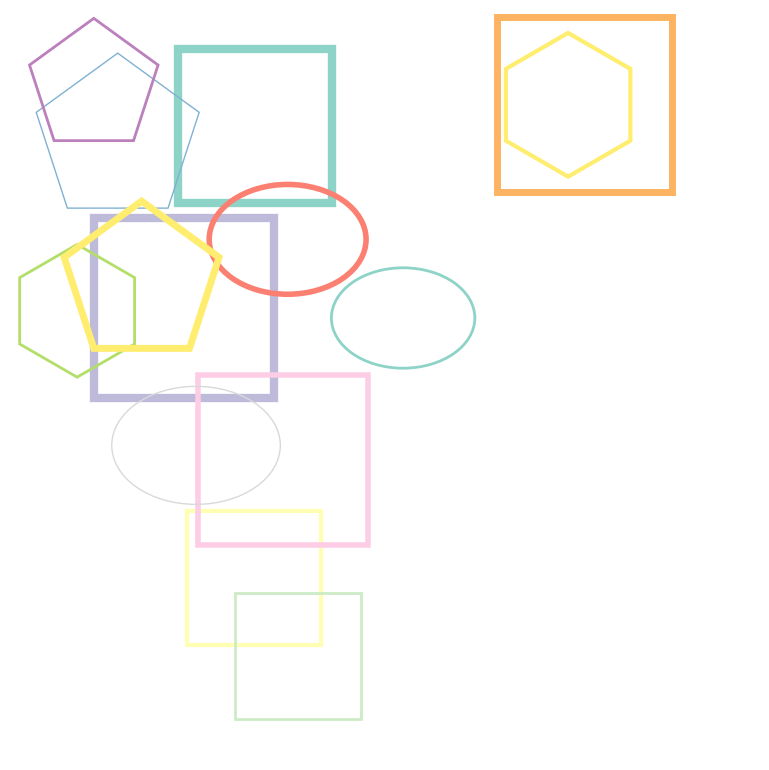[{"shape": "oval", "thickness": 1, "radius": 0.47, "center": [0.524, 0.587]}, {"shape": "square", "thickness": 3, "radius": 0.5, "center": [0.331, 0.836]}, {"shape": "square", "thickness": 1.5, "radius": 0.44, "center": [0.33, 0.249]}, {"shape": "square", "thickness": 3, "radius": 0.58, "center": [0.239, 0.6]}, {"shape": "oval", "thickness": 2, "radius": 0.51, "center": [0.374, 0.689]}, {"shape": "pentagon", "thickness": 0.5, "radius": 0.56, "center": [0.153, 0.82]}, {"shape": "square", "thickness": 2.5, "radius": 0.57, "center": [0.759, 0.864]}, {"shape": "hexagon", "thickness": 1, "radius": 0.43, "center": [0.1, 0.596]}, {"shape": "square", "thickness": 2, "radius": 0.55, "center": [0.367, 0.402]}, {"shape": "oval", "thickness": 0.5, "radius": 0.55, "center": [0.255, 0.422]}, {"shape": "pentagon", "thickness": 1, "radius": 0.44, "center": [0.122, 0.888]}, {"shape": "square", "thickness": 1, "radius": 0.41, "center": [0.387, 0.149]}, {"shape": "pentagon", "thickness": 2.5, "radius": 0.53, "center": [0.184, 0.633]}, {"shape": "hexagon", "thickness": 1.5, "radius": 0.47, "center": [0.738, 0.864]}]